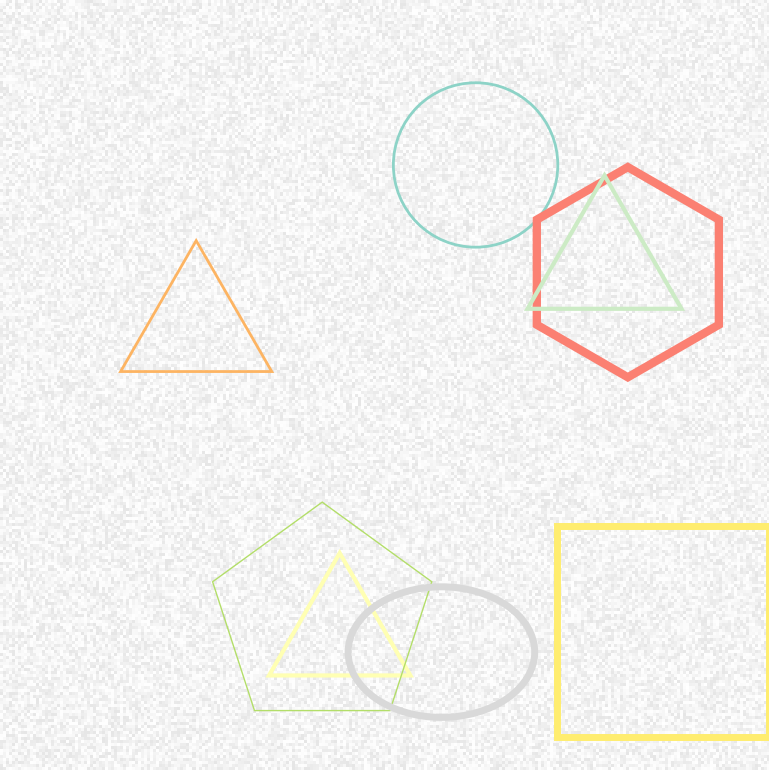[{"shape": "circle", "thickness": 1, "radius": 0.53, "center": [0.618, 0.786]}, {"shape": "triangle", "thickness": 1.5, "radius": 0.53, "center": [0.441, 0.176]}, {"shape": "hexagon", "thickness": 3, "radius": 0.68, "center": [0.815, 0.646]}, {"shape": "triangle", "thickness": 1, "radius": 0.57, "center": [0.255, 0.574]}, {"shape": "pentagon", "thickness": 0.5, "radius": 0.75, "center": [0.418, 0.198]}, {"shape": "oval", "thickness": 2.5, "radius": 0.61, "center": [0.573, 0.153]}, {"shape": "triangle", "thickness": 1.5, "radius": 0.58, "center": [0.785, 0.657]}, {"shape": "square", "thickness": 2.5, "radius": 0.69, "center": [0.861, 0.18]}]